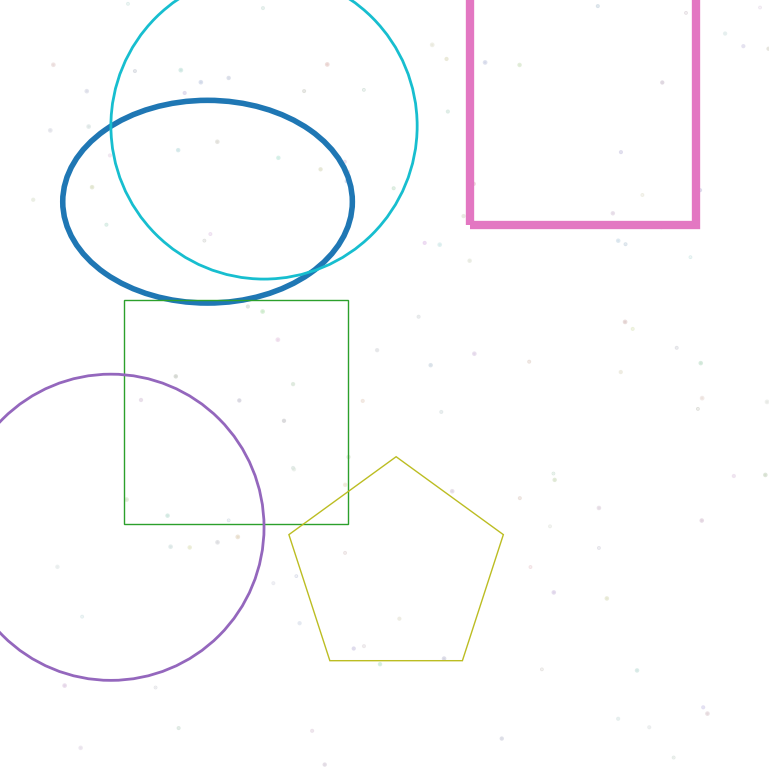[{"shape": "oval", "thickness": 2, "radius": 0.94, "center": [0.27, 0.738]}, {"shape": "square", "thickness": 0.5, "radius": 0.73, "center": [0.306, 0.465]}, {"shape": "circle", "thickness": 1, "radius": 0.99, "center": [0.144, 0.315]}, {"shape": "square", "thickness": 3, "radius": 0.73, "center": [0.757, 0.855]}, {"shape": "pentagon", "thickness": 0.5, "radius": 0.73, "center": [0.514, 0.26]}, {"shape": "circle", "thickness": 1, "radius": 0.99, "center": [0.343, 0.836]}]